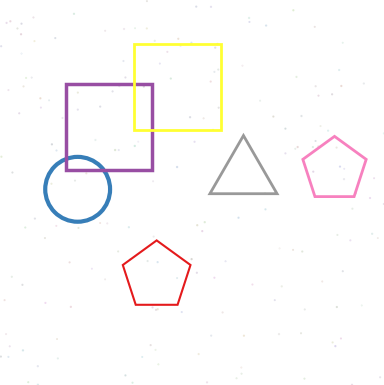[{"shape": "pentagon", "thickness": 1.5, "radius": 0.46, "center": [0.407, 0.283]}, {"shape": "circle", "thickness": 3, "radius": 0.42, "center": [0.202, 0.508]}, {"shape": "square", "thickness": 2.5, "radius": 0.56, "center": [0.283, 0.67]}, {"shape": "square", "thickness": 2, "radius": 0.56, "center": [0.461, 0.774]}, {"shape": "pentagon", "thickness": 2, "radius": 0.43, "center": [0.869, 0.559]}, {"shape": "triangle", "thickness": 2, "radius": 0.5, "center": [0.632, 0.547]}]